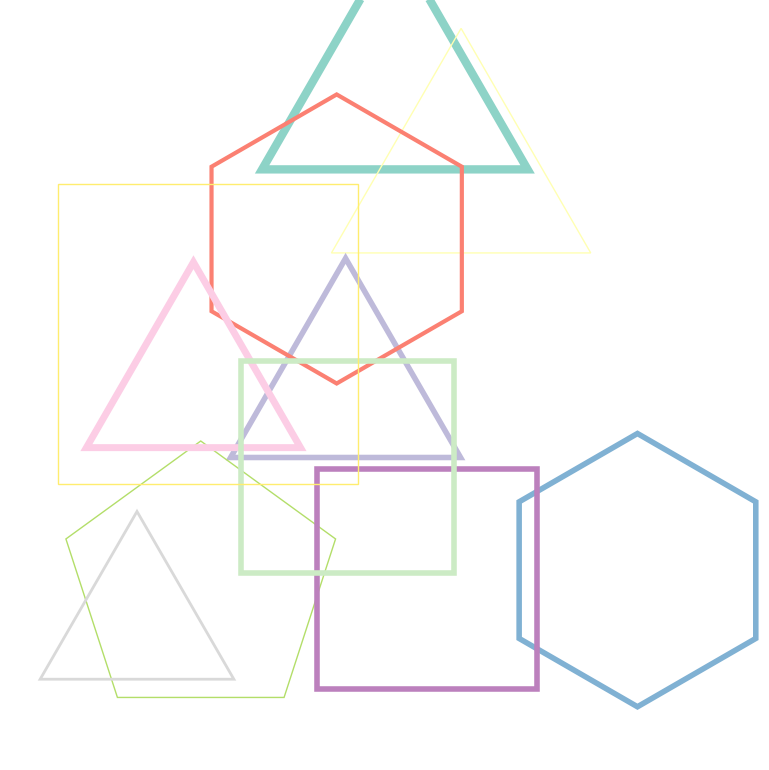[{"shape": "triangle", "thickness": 3, "radius": 1.0, "center": [0.513, 0.88]}, {"shape": "triangle", "thickness": 0.5, "radius": 0.97, "center": [0.599, 0.769]}, {"shape": "triangle", "thickness": 2, "radius": 0.86, "center": [0.449, 0.492]}, {"shape": "hexagon", "thickness": 1.5, "radius": 0.94, "center": [0.437, 0.69]}, {"shape": "hexagon", "thickness": 2, "radius": 0.89, "center": [0.828, 0.26]}, {"shape": "pentagon", "thickness": 0.5, "radius": 0.92, "center": [0.261, 0.243]}, {"shape": "triangle", "thickness": 2.5, "radius": 0.8, "center": [0.251, 0.499]}, {"shape": "triangle", "thickness": 1, "radius": 0.73, "center": [0.178, 0.191]}, {"shape": "square", "thickness": 2, "radius": 0.71, "center": [0.554, 0.248]}, {"shape": "square", "thickness": 2, "radius": 0.69, "center": [0.451, 0.394]}, {"shape": "square", "thickness": 0.5, "radius": 0.97, "center": [0.271, 0.566]}]